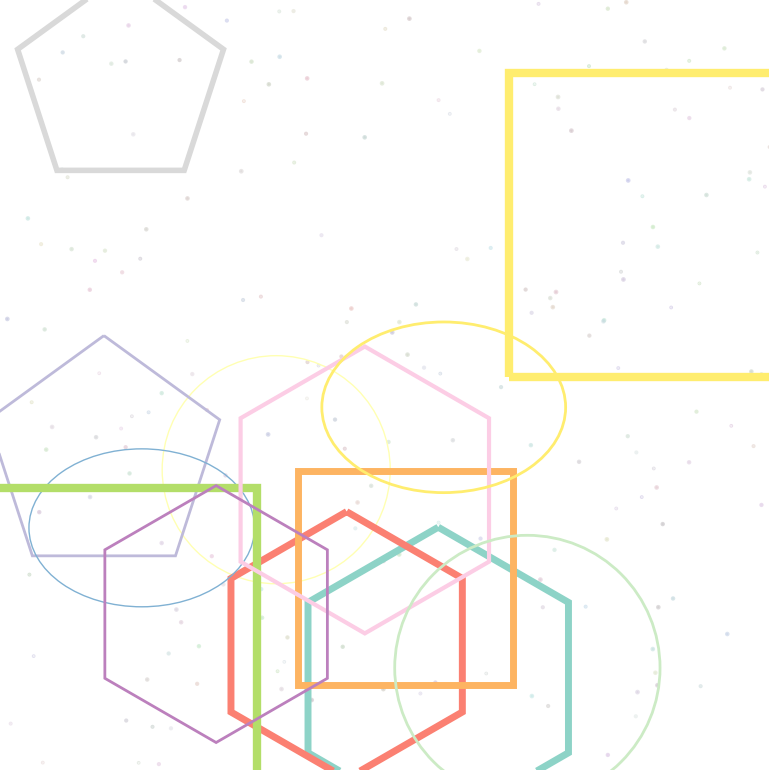[{"shape": "hexagon", "thickness": 2.5, "radius": 0.98, "center": [0.569, 0.12]}, {"shape": "circle", "thickness": 0.5, "radius": 0.74, "center": [0.359, 0.39]}, {"shape": "pentagon", "thickness": 1, "radius": 0.79, "center": [0.135, 0.406]}, {"shape": "hexagon", "thickness": 2.5, "radius": 0.87, "center": [0.45, 0.162]}, {"shape": "oval", "thickness": 0.5, "radius": 0.73, "center": [0.184, 0.315]}, {"shape": "square", "thickness": 2.5, "radius": 0.7, "center": [0.527, 0.25]}, {"shape": "square", "thickness": 3, "radius": 0.94, "center": [0.146, 0.178]}, {"shape": "hexagon", "thickness": 1.5, "radius": 0.93, "center": [0.474, 0.364]}, {"shape": "pentagon", "thickness": 2, "radius": 0.7, "center": [0.157, 0.892]}, {"shape": "hexagon", "thickness": 1, "radius": 0.83, "center": [0.281, 0.203]}, {"shape": "circle", "thickness": 1, "radius": 0.86, "center": [0.685, 0.132]}, {"shape": "oval", "thickness": 1, "radius": 0.79, "center": [0.576, 0.471]}, {"shape": "square", "thickness": 3, "radius": 0.99, "center": [0.859, 0.708]}]